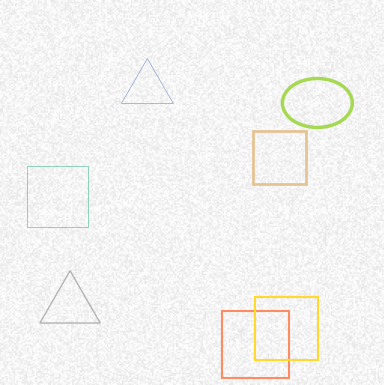[{"shape": "square", "thickness": 0.5, "radius": 0.4, "center": [0.15, 0.49]}, {"shape": "square", "thickness": 1.5, "radius": 0.43, "center": [0.665, 0.105]}, {"shape": "triangle", "thickness": 0.5, "radius": 0.39, "center": [0.383, 0.77]}, {"shape": "oval", "thickness": 2.5, "radius": 0.45, "center": [0.824, 0.733]}, {"shape": "square", "thickness": 1.5, "radius": 0.41, "center": [0.744, 0.147]}, {"shape": "square", "thickness": 2, "radius": 0.34, "center": [0.726, 0.591]}, {"shape": "triangle", "thickness": 1, "radius": 0.45, "center": [0.182, 0.206]}]